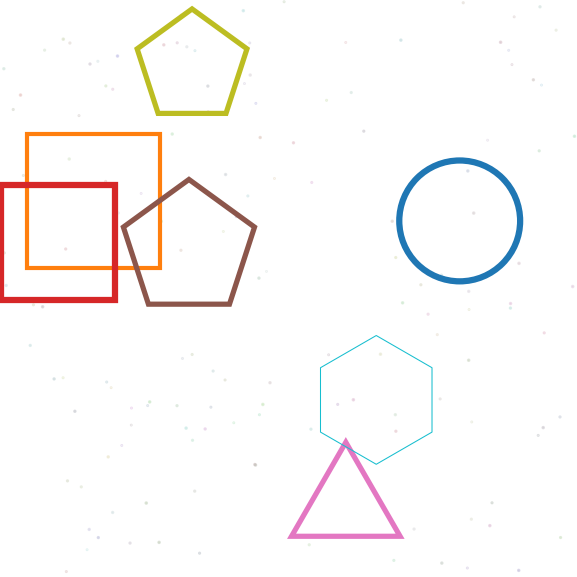[{"shape": "circle", "thickness": 3, "radius": 0.52, "center": [0.796, 0.617]}, {"shape": "square", "thickness": 2, "radius": 0.58, "center": [0.161, 0.651]}, {"shape": "square", "thickness": 3, "radius": 0.5, "center": [0.1, 0.58]}, {"shape": "pentagon", "thickness": 2.5, "radius": 0.6, "center": [0.327, 0.569]}, {"shape": "triangle", "thickness": 2.5, "radius": 0.54, "center": [0.599, 0.125]}, {"shape": "pentagon", "thickness": 2.5, "radius": 0.5, "center": [0.333, 0.884]}, {"shape": "hexagon", "thickness": 0.5, "radius": 0.56, "center": [0.652, 0.307]}]